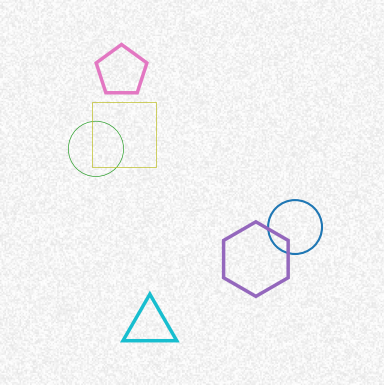[{"shape": "circle", "thickness": 1.5, "radius": 0.35, "center": [0.766, 0.41]}, {"shape": "circle", "thickness": 0.5, "radius": 0.36, "center": [0.249, 0.613]}, {"shape": "hexagon", "thickness": 2.5, "radius": 0.48, "center": [0.665, 0.327]}, {"shape": "pentagon", "thickness": 2.5, "radius": 0.35, "center": [0.316, 0.815]}, {"shape": "square", "thickness": 0.5, "radius": 0.42, "center": [0.322, 0.652]}, {"shape": "triangle", "thickness": 2.5, "radius": 0.4, "center": [0.389, 0.155]}]